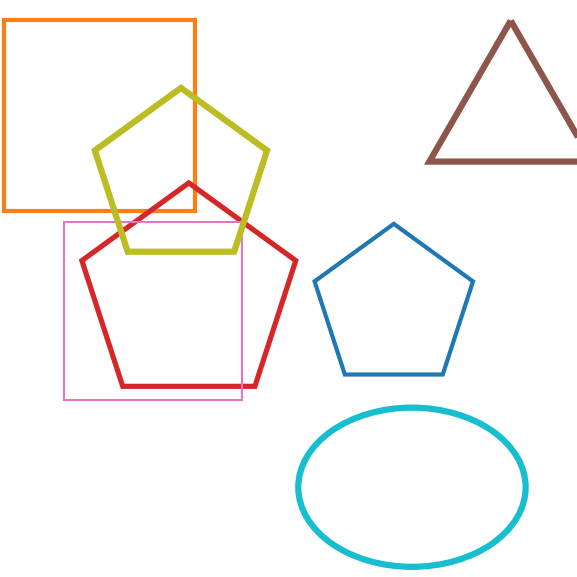[{"shape": "pentagon", "thickness": 2, "radius": 0.72, "center": [0.682, 0.467]}, {"shape": "square", "thickness": 2, "radius": 0.83, "center": [0.173, 0.799]}, {"shape": "pentagon", "thickness": 2.5, "radius": 0.97, "center": [0.327, 0.488]}, {"shape": "triangle", "thickness": 3, "radius": 0.81, "center": [0.884, 0.801]}, {"shape": "square", "thickness": 1, "radius": 0.77, "center": [0.265, 0.461]}, {"shape": "pentagon", "thickness": 3, "radius": 0.78, "center": [0.313, 0.69]}, {"shape": "oval", "thickness": 3, "radius": 0.98, "center": [0.713, 0.155]}]